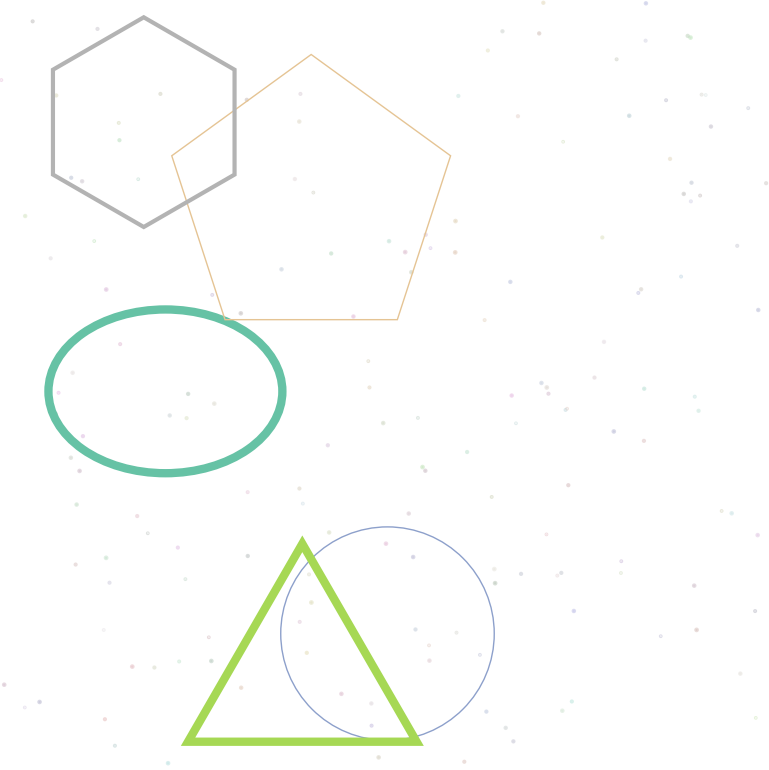[{"shape": "oval", "thickness": 3, "radius": 0.76, "center": [0.215, 0.492]}, {"shape": "circle", "thickness": 0.5, "radius": 0.69, "center": [0.503, 0.177]}, {"shape": "triangle", "thickness": 3, "radius": 0.86, "center": [0.393, 0.122]}, {"shape": "pentagon", "thickness": 0.5, "radius": 0.95, "center": [0.404, 0.739]}, {"shape": "hexagon", "thickness": 1.5, "radius": 0.68, "center": [0.187, 0.841]}]